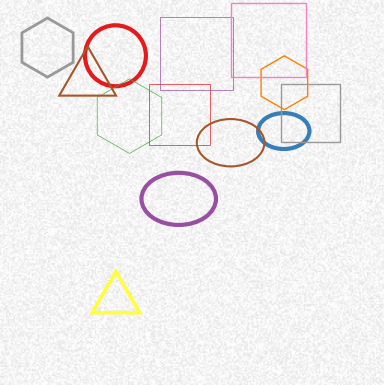[{"shape": "square", "thickness": 0.5, "radius": 0.39, "center": [0.466, 0.702]}, {"shape": "circle", "thickness": 3, "radius": 0.4, "center": [0.3, 0.855]}, {"shape": "oval", "thickness": 3, "radius": 0.33, "center": [0.737, 0.66]}, {"shape": "hexagon", "thickness": 0.5, "radius": 0.48, "center": [0.336, 0.698]}, {"shape": "square", "thickness": 0.5, "radius": 0.47, "center": [0.51, 0.862]}, {"shape": "oval", "thickness": 3, "radius": 0.48, "center": [0.464, 0.483]}, {"shape": "hexagon", "thickness": 1, "radius": 0.35, "center": [0.739, 0.785]}, {"shape": "triangle", "thickness": 2.5, "radius": 0.36, "center": [0.301, 0.223]}, {"shape": "oval", "thickness": 1.5, "radius": 0.44, "center": [0.599, 0.629]}, {"shape": "triangle", "thickness": 1.5, "radius": 0.43, "center": [0.228, 0.794]}, {"shape": "square", "thickness": 1, "radius": 0.48, "center": [0.698, 0.896]}, {"shape": "hexagon", "thickness": 2, "radius": 0.38, "center": [0.123, 0.876]}, {"shape": "square", "thickness": 1, "radius": 0.38, "center": [0.806, 0.706]}]